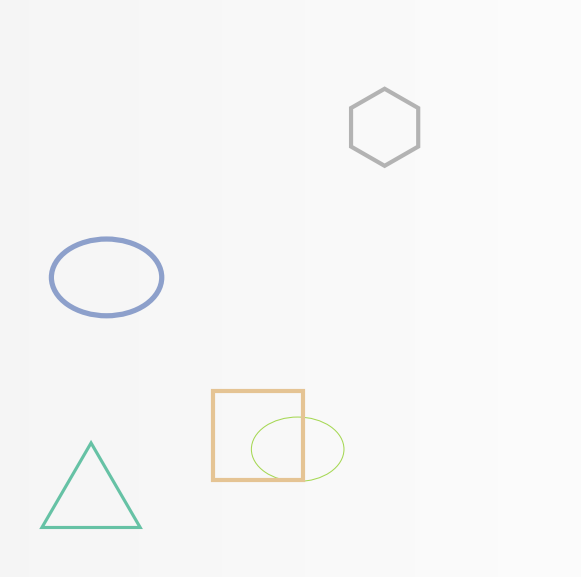[{"shape": "triangle", "thickness": 1.5, "radius": 0.49, "center": [0.157, 0.135]}, {"shape": "oval", "thickness": 2.5, "radius": 0.47, "center": [0.183, 0.519]}, {"shape": "oval", "thickness": 0.5, "radius": 0.4, "center": [0.512, 0.221]}, {"shape": "square", "thickness": 2, "radius": 0.39, "center": [0.445, 0.245]}, {"shape": "hexagon", "thickness": 2, "radius": 0.33, "center": [0.662, 0.779]}]